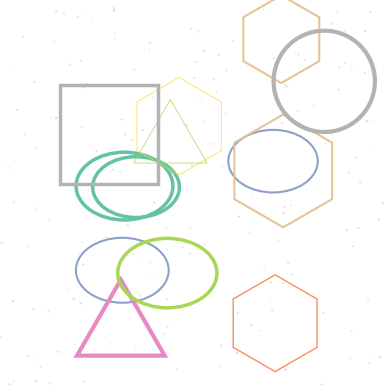[{"shape": "oval", "thickness": 2.5, "radius": 0.63, "center": [0.323, 0.517]}, {"shape": "oval", "thickness": 2.5, "radius": 0.56, "center": [0.353, 0.514]}, {"shape": "hexagon", "thickness": 1, "radius": 0.63, "center": [0.715, 0.161]}, {"shape": "oval", "thickness": 1.5, "radius": 0.6, "center": [0.318, 0.298]}, {"shape": "oval", "thickness": 1.5, "radius": 0.58, "center": [0.709, 0.581]}, {"shape": "triangle", "thickness": 3, "radius": 0.66, "center": [0.314, 0.142]}, {"shape": "oval", "thickness": 2.5, "radius": 0.64, "center": [0.435, 0.291]}, {"shape": "triangle", "thickness": 0.5, "radius": 0.55, "center": [0.443, 0.631]}, {"shape": "hexagon", "thickness": 0.5, "radius": 0.63, "center": [0.465, 0.672]}, {"shape": "hexagon", "thickness": 1.5, "radius": 0.73, "center": [0.736, 0.556]}, {"shape": "hexagon", "thickness": 1.5, "radius": 0.57, "center": [0.731, 0.898]}, {"shape": "circle", "thickness": 3, "radius": 0.66, "center": [0.842, 0.789]}, {"shape": "square", "thickness": 2.5, "radius": 0.64, "center": [0.283, 0.65]}]